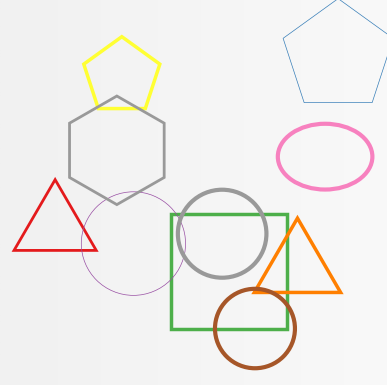[{"shape": "triangle", "thickness": 2, "radius": 0.61, "center": [0.142, 0.411]}, {"shape": "pentagon", "thickness": 0.5, "radius": 0.75, "center": [0.873, 0.854]}, {"shape": "square", "thickness": 2.5, "radius": 0.75, "center": [0.59, 0.296]}, {"shape": "circle", "thickness": 0.5, "radius": 0.67, "center": [0.344, 0.367]}, {"shape": "triangle", "thickness": 2.5, "radius": 0.64, "center": [0.768, 0.305]}, {"shape": "pentagon", "thickness": 2.5, "radius": 0.52, "center": [0.314, 0.801]}, {"shape": "circle", "thickness": 3, "radius": 0.52, "center": [0.658, 0.147]}, {"shape": "oval", "thickness": 3, "radius": 0.61, "center": [0.839, 0.593]}, {"shape": "hexagon", "thickness": 2, "radius": 0.71, "center": [0.302, 0.61]}, {"shape": "circle", "thickness": 3, "radius": 0.57, "center": [0.573, 0.393]}]